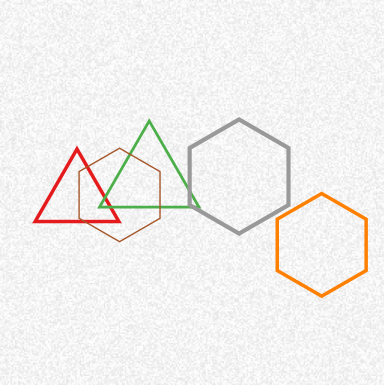[{"shape": "triangle", "thickness": 2.5, "radius": 0.63, "center": [0.2, 0.487]}, {"shape": "triangle", "thickness": 2, "radius": 0.75, "center": [0.388, 0.537]}, {"shape": "hexagon", "thickness": 2.5, "radius": 0.67, "center": [0.836, 0.364]}, {"shape": "hexagon", "thickness": 1, "radius": 0.61, "center": [0.311, 0.494]}, {"shape": "hexagon", "thickness": 3, "radius": 0.74, "center": [0.621, 0.542]}]